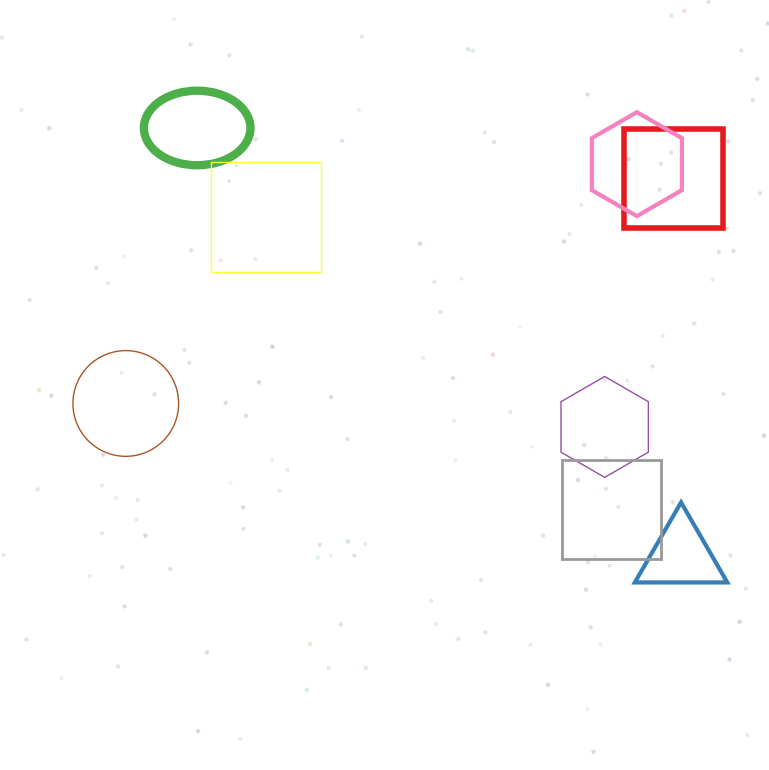[{"shape": "square", "thickness": 2, "radius": 0.32, "center": [0.875, 0.768]}, {"shape": "triangle", "thickness": 1.5, "radius": 0.35, "center": [0.885, 0.278]}, {"shape": "oval", "thickness": 3, "radius": 0.35, "center": [0.256, 0.834]}, {"shape": "hexagon", "thickness": 0.5, "radius": 0.33, "center": [0.785, 0.446]}, {"shape": "square", "thickness": 0.5, "radius": 0.36, "center": [0.345, 0.718]}, {"shape": "circle", "thickness": 0.5, "radius": 0.34, "center": [0.163, 0.476]}, {"shape": "hexagon", "thickness": 1.5, "radius": 0.34, "center": [0.827, 0.787]}, {"shape": "square", "thickness": 1, "radius": 0.32, "center": [0.794, 0.338]}]